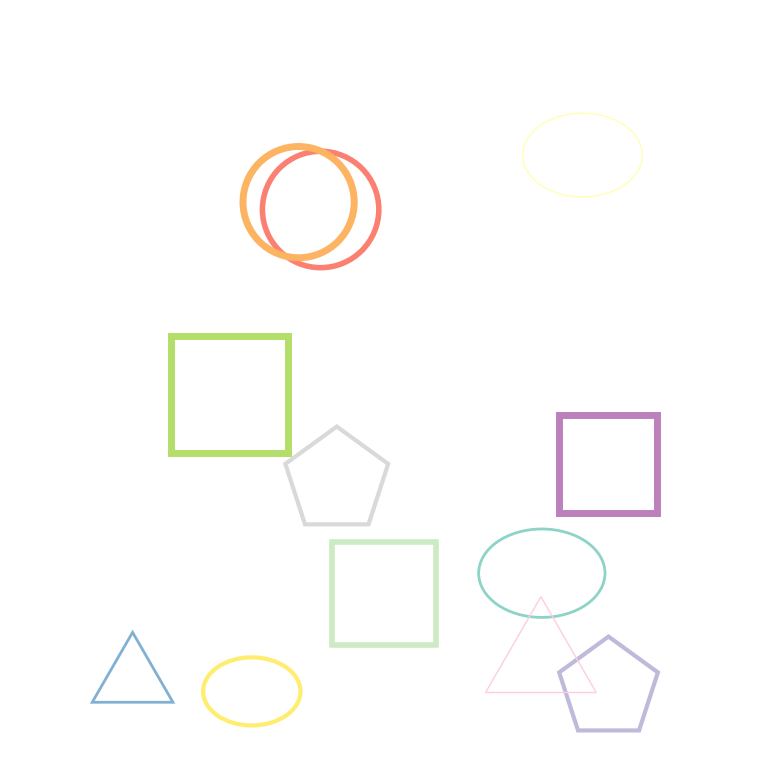[{"shape": "oval", "thickness": 1, "radius": 0.41, "center": [0.704, 0.256]}, {"shape": "oval", "thickness": 0.5, "radius": 0.39, "center": [0.756, 0.799]}, {"shape": "pentagon", "thickness": 1.5, "radius": 0.34, "center": [0.79, 0.106]}, {"shape": "circle", "thickness": 2, "radius": 0.38, "center": [0.416, 0.728]}, {"shape": "triangle", "thickness": 1, "radius": 0.3, "center": [0.172, 0.118]}, {"shape": "circle", "thickness": 2.5, "radius": 0.36, "center": [0.388, 0.738]}, {"shape": "square", "thickness": 2.5, "radius": 0.38, "center": [0.298, 0.488]}, {"shape": "triangle", "thickness": 0.5, "radius": 0.41, "center": [0.702, 0.142]}, {"shape": "pentagon", "thickness": 1.5, "radius": 0.35, "center": [0.437, 0.376]}, {"shape": "square", "thickness": 2.5, "radius": 0.32, "center": [0.79, 0.398]}, {"shape": "square", "thickness": 2, "radius": 0.34, "center": [0.499, 0.229]}, {"shape": "oval", "thickness": 1.5, "radius": 0.32, "center": [0.327, 0.102]}]